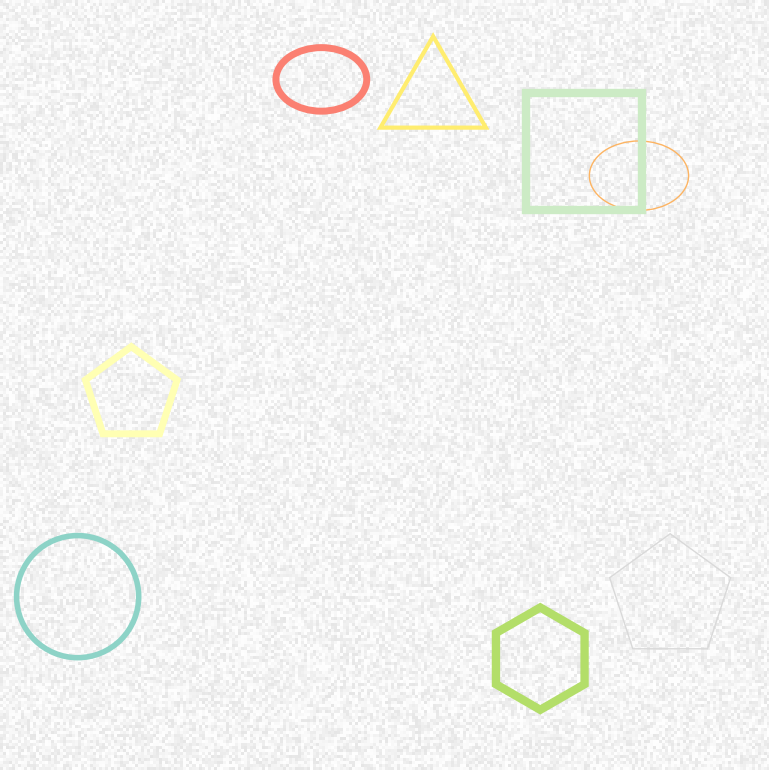[{"shape": "circle", "thickness": 2, "radius": 0.4, "center": [0.101, 0.225]}, {"shape": "pentagon", "thickness": 2.5, "radius": 0.31, "center": [0.17, 0.487]}, {"shape": "oval", "thickness": 2.5, "radius": 0.29, "center": [0.417, 0.897]}, {"shape": "oval", "thickness": 0.5, "radius": 0.32, "center": [0.83, 0.772]}, {"shape": "hexagon", "thickness": 3, "radius": 0.33, "center": [0.702, 0.145]}, {"shape": "pentagon", "thickness": 0.5, "radius": 0.41, "center": [0.87, 0.224]}, {"shape": "square", "thickness": 3, "radius": 0.38, "center": [0.758, 0.803]}, {"shape": "triangle", "thickness": 1.5, "radius": 0.4, "center": [0.563, 0.874]}]